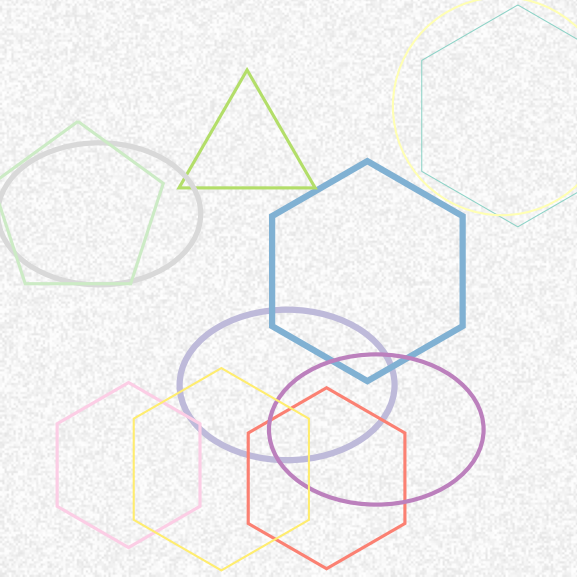[{"shape": "hexagon", "thickness": 0.5, "radius": 0.96, "center": [0.897, 0.798]}, {"shape": "circle", "thickness": 1, "radius": 0.94, "center": [0.869, 0.815]}, {"shape": "oval", "thickness": 3, "radius": 0.93, "center": [0.497, 0.333]}, {"shape": "hexagon", "thickness": 1.5, "radius": 0.78, "center": [0.565, 0.171]}, {"shape": "hexagon", "thickness": 3, "radius": 0.95, "center": [0.636, 0.53]}, {"shape": "triangle", "thickness": 1.5, "radius": 0.68, "center": [0.428, 0.742]}, {"shape": "hexagon", "thickness": 1.5, "radius": 0.71, "center": [0.223, 0.194]}, {"shape": "oval", "thickness": 2.5, "radius": 0.88, "center": [0.172, 0.629]}, {"shape": "oval", "thickness": 2, "radius": 0.93, "center": [0.652, 0.255]}, {"shape": "pentagon", "thickness": 1.5, "radius": 0.78, "center": [0.135, 0.634]}, {"shape": "hexagon", "thickness": 1, "radius": 0.88, "center": [0.383, 0.187]}]